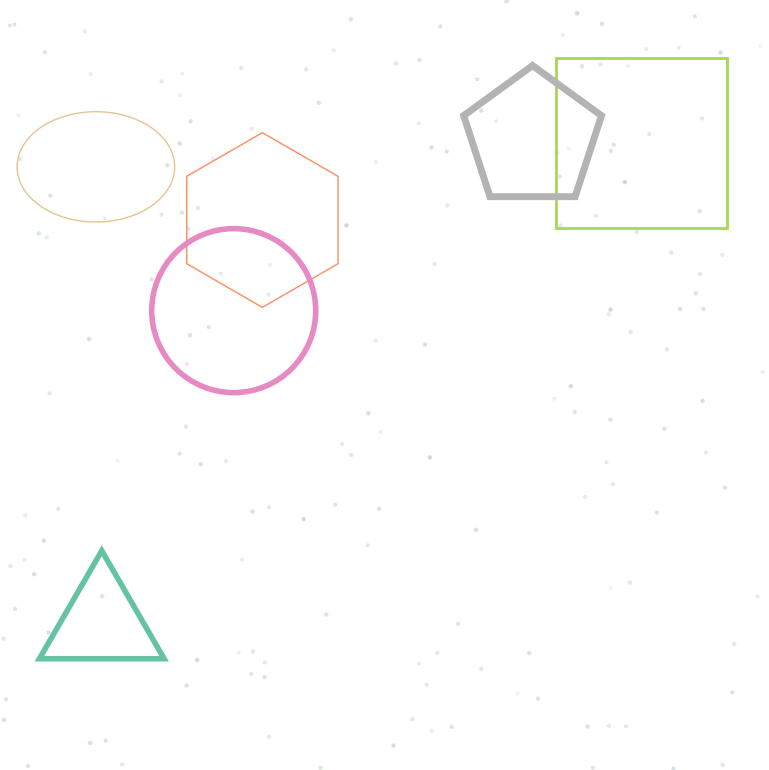[{"shape": "triangle", "thickness": 2, "radius": 0.47, "center": [0.132, 0.191]}, {"shape": "hexagon", "thickness": 0.5, "radius": 0.57, "center": [0.341, 0.714]}, {"shape": "circle", "thickness": 2, "radius": 0.53, "center": [0.304, 0.597]}, {"shape": "square", "thickness": 1, "radius": 0.55, "center": [0.833, 0.814]}, {"shape": "oval", "thickness": 0.5, "radius": 0.51, "center": [0.125, 0.783]}, {"shape": "pentagon", "thickness": 2.5, "radius": 0.47, "center": [0.692, 0.821]}]